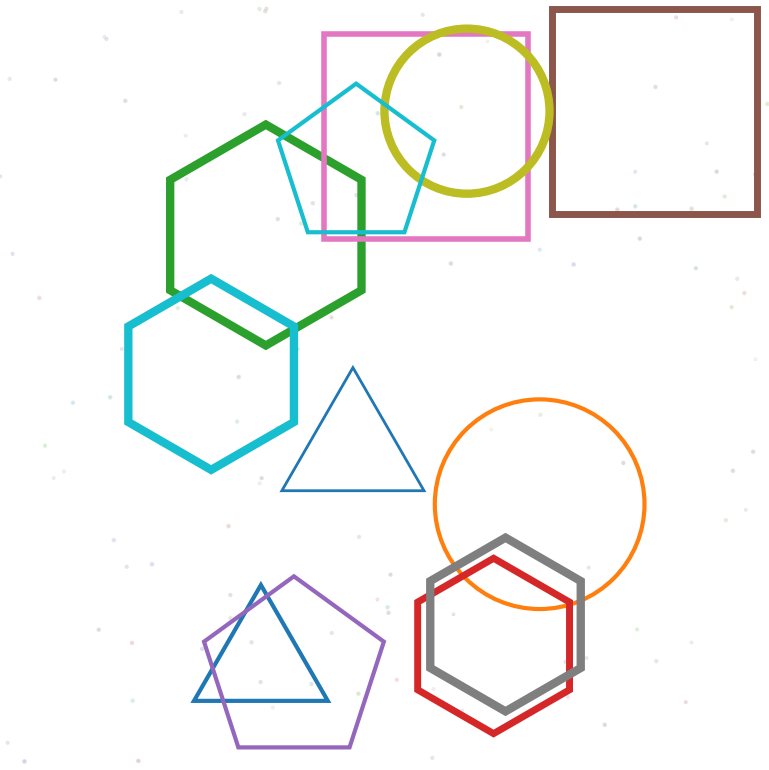[{"shape": "triangle", "thickness": 1, "radius": 0.53, "center": [0.458, 0.416]}, {"shape": "triangle", "thickness": 1.5, "radius": 0.5, "center": [0.339, 0.14]}, {"shape": "circle", "thickness": 1.5, "radius": 0.68, "center": [0.701, 0.345]}, {"shape": "hexagon", "thickness": 3, "radius": 0.72, "center": [0.345, 0.695]}, {"shape": "hexagon", "thickness": 2.5, "radius": 0.57, "center": [0.641, 0.161]}, {"shape": "pentagon", "thickness": 1.5, "radius": 0.61, "center": [0.382, 0.129]}, {"shape": "square", "thickness": 2.5, "radius": 0.67, "center": [0.85, 0.856]}, {"shape": "square", "thickness": 2, "radius": 0.66, "center": [0.554, 0.823]}, {"shape": "hexagon", "thickness": 3, "radius": 0.56, "center": [0.657, 0.189]}, {"shape": "circle", "thickness": 3, "radius": 0.54, "center": [0.606, 0.856]}, {"shape": "hexagon", "thickness": 3, "radius": 0.62, "center": [0.274, 0.514]}, {"shape": "pentagon", "thickness": 1.5, "radius": 0.53, "center": [0.463, 0.785]}]